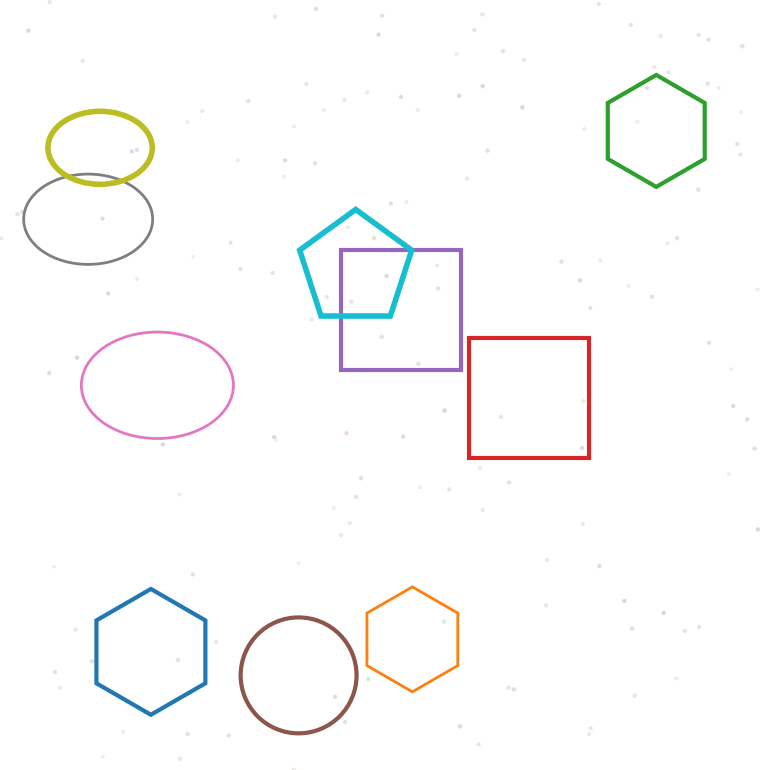[{"shape": "hexagon", "thickness": 1.5, "radius": 0.41, "center": [0.196, 0.153]}, {"shape": "hexagon", "thickness": 1, "radius": 0.34, "center": [0.536, 0.17]}, {"shape": "hexagon", "thickness": 1.5, "radius": 0.36, "center": [0.852, 0.83]}, {"shape": "square", "thickness": 1.5, "radius": 0.39, "center": [0.687, 0.483]}, {"shape": "square", "thickness": 1.5, "radius": 0.39, "center": [0.521, 0.597]}, {"shape": "circle", "thickness": 1.5, "radius": 0.38, "center": [0.388, 0.123]}, {"shape": "oval", "thickness": 1, "radius": 0.49, "center": [0.204, 0.5]}, {"shape": "oval", "thickness": 1, "radius": 0.42, "center": [0.115, 0.715]}, {"shape": "oval", "thickness": 2, "radius": 0.34, "center": [0.13, 0.808]}, {"shape": "pentagon", "thickness": 2, "radius": 0.38, "center": [0.462, 0.651]}]